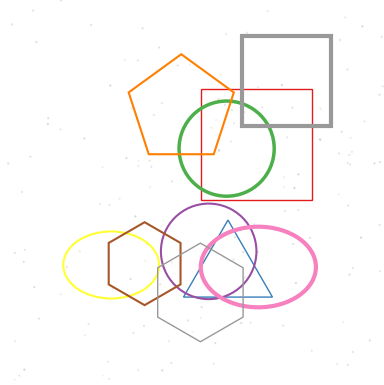[{"shape": "square", "thickness": 1, "radius": 0.72, "center": [0.667, 0.626]}, {"shape": "triangle", "thickness": 1, "radius": 0.67, "center": [0.592, 0.295]}, {"shape": "circle", "thickness": 2.5, "radius": 0.62, "center": [0.589, 0.614]}, {"shape": "circle", "thickness": 1.5, "radius": 0.62, "center": [0.542, 0.347]}, {"shape": "pentagon", "thickness": 1.5, "radius": 0.72, "center": [0.471, 0.716]}, {"shape": "oval", "thickness": 1.5, "radius": 0.62, "center": [0.289, 0.312]}, {"shape": "hexagon", "thickness": 1.5, "radius": 0.54, "center": [0.376, 0.315]}, {"shape": "oval", "thickness": 3, "radius": 0.75, "center": [0.671, 0.306]}, {"shape": "hexagon", "thickness": 1, "radius": 0.64, "center": [0.52, 0.24]}, {"shape": "square", "thickness": 3, "radius": 0.58, "center": [0.744, 0.79]}]